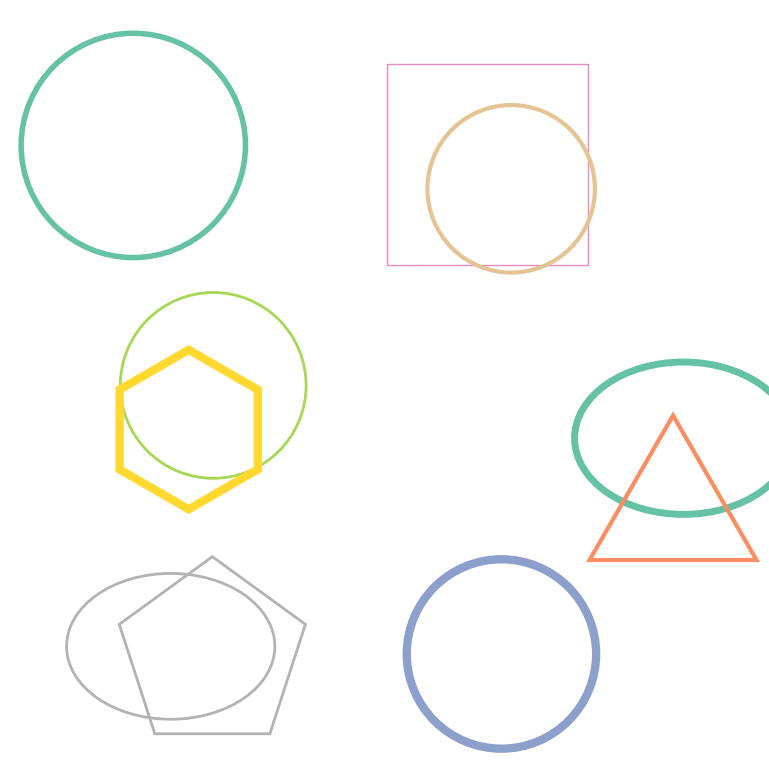[{"shape": "circle", "thickness": 2, "radius": 0.73, "center": [0.173, 0.811]}, {"shape": "oval", "thickness": 2.5, "radius": 0.71, "center": [0.888, 0.431]}, {"shape": "triangle", "thickness": 1.5, "radius": 0.63, "center": [0.874, 0.335]}, {"shape": "circle", "thickness": 3, "radius": 0.61, "center": [0.651, 0.151]}, {"shape": "square", "thickness": 0.5, "radius": 0.65, "center": [0.634, 0.787]}, {"shape": "circle", "thickness": 1, "radius": 0.6, "center": [0.277, 0.499]}, {"shape": "hexagon", "thickness": 3, "radius": 0.52, "center": [0.245, 0.442]}, {"shape": "circle", "thickness": 1.5, "radius": 0.54, "center": [0.664, 0.755]}, {"shape": "oval", "thickness": 1, "radius": 0.68, "center": [0.222, 0.161]}, {"shape": "pentagon", "thickness": 1, "radius": 0.64, "center": [0.276, 0.15]}]